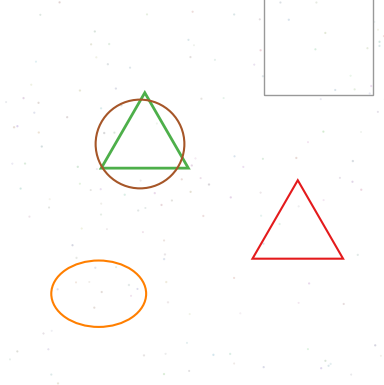[{"shape": "triangle", "thickness": 1.5, "radius": 0.68, "center": [0.773, 0.396]}, {"shape": "triangle", "thickness": 2, "radius": 0.65, "center": [0.376, 0.629]}, {"shape": "oval", "thickness": 1.5, "radius": 0.62, "center": [0.256, 0.237]}, {"shape": "circle", "thickness": 1.5, "radius": 0.58, "center": [0.364, 0.626]}, {"shape": "square", "thickness": 1, "radius": 0.71, "center": [0.827, 0.895]}]